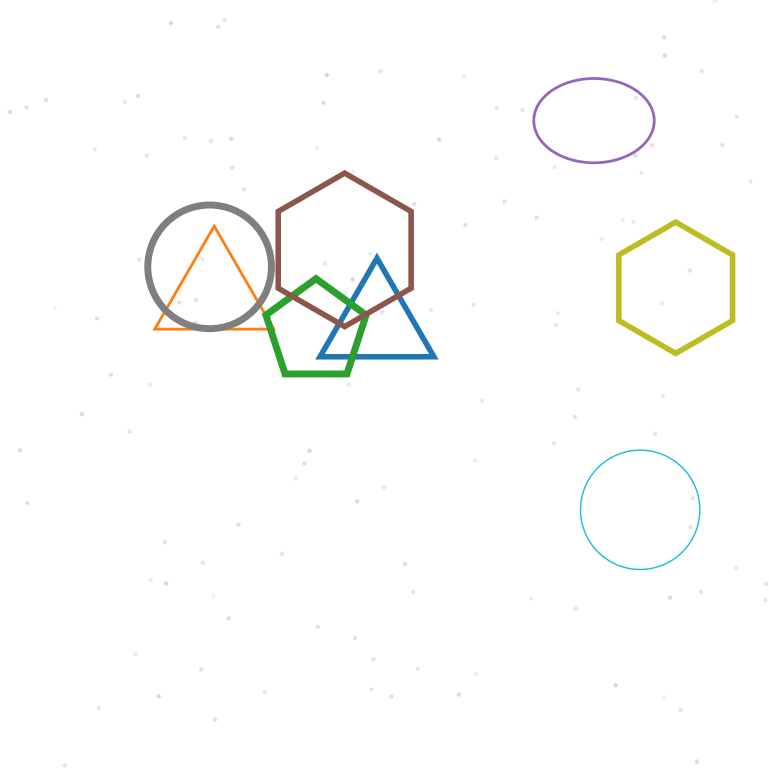[{"shape": "triangle", "thickness": 2, "radius": 0.43, "center": [0.49, 0.579]}, {"shape": "triangle", "thickness": 1, "radius": 0.45, "center": [0.278, 0.617]}, {"shape": "pentagon", "thickness": 2.5, "radius": 0.34, "center": [0.41, 0.57]}, {"shape": "oval", "thickness": 1, "radius": 0.39, "center": [0.771, 0.843]}, {"shape": "hexagon", "thickness": 2, "radius": 0.5, "center": [0.448, 0.676]}, {"shape": "circle", "thickness": 2.5, "radius": 0.4, "center": [0.272, 0.653]}, {"shape": "hexagon", "thickness": 2, "radius": 0.43, "center": [0.878, 0.626]}, {"shape": "circle", "thickness": 0.5, "radius": 0.39, "center": [0.831, 0.338]}]